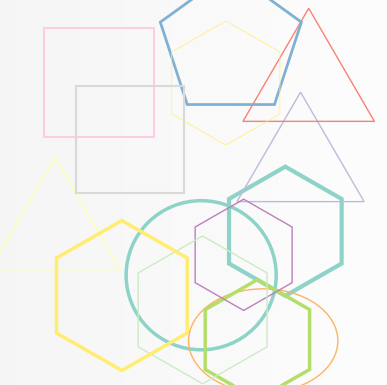[{"shape": "circle", "thickness": 2.5, "radius": 0.97, "center": [0.519, 0.285]}, {"shape": "hexagon", "thickness": 3, "radius": 0.84, "center": [0.736, 0.399]}, {"shape": "triangle", "thickness": 1, "radius": 0.97, "center": [0.142, 0.397]}, {"shape": "triangle", "thickness": 1, "radius": 0.95, "center": [0.776, 0.571]}, {"shape": "triangle", "thickness": 1, "radius": 0.98, "center": [0.797, 0.783]}, {"shape": "pentagon", "thickness": 2, "radius": 0.96, "center": [0.596, 0.883]}, {"shape": "oval", "thickness": 1, "radius": 0.96, "center": [0.679, 0.115]}, {"shape": "hexagon", "thickness": 2.5, "radius": 0.78, "center": [0.664, 0.118]}, {"shape": "square", "thickness": 1.5, "radius": 0.71, "center": [0.255, 0.785]}, {"shape": "square", "thickness": 1.5, "radius": 0.69, "center": [0.336, 0.637]}, {"shape": "hexagon", "thickness": 1, "radius": 0.72, "center": [0.629, 0.338]}, {"shape": "hexagon", "thickness": 1, "radius": 0.96, "center": [0.523, 0.195]}, {"shape": "hexagon", "thickness": 0.5, "radius": 0.81, "center": [0.583, 0.784]}, {"shape": "hexagon", "thickness": 2.5, "radius": 0.97, "center": [0.314, 0.232]}]